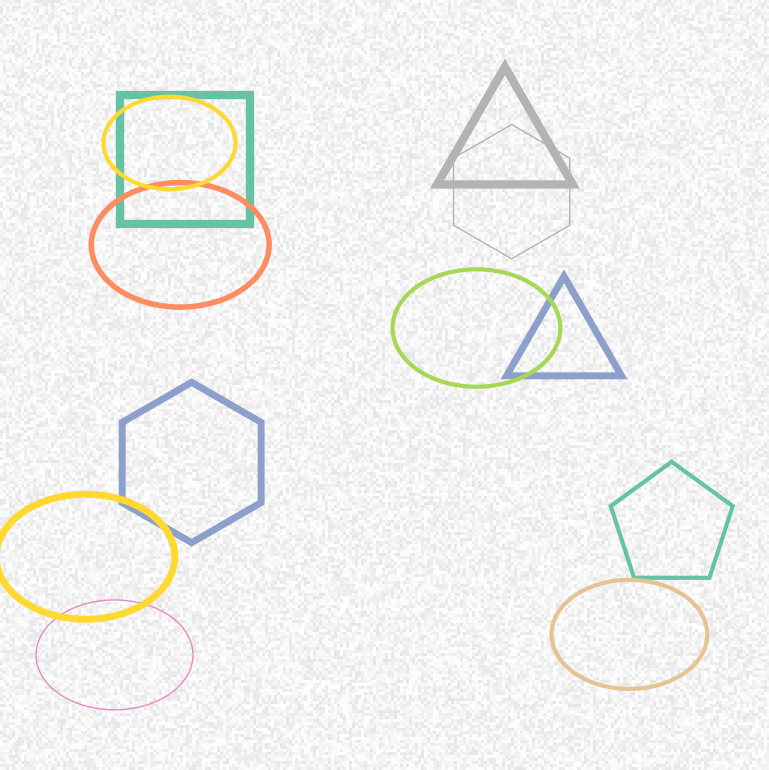[{"shape": "pentagon", "thickness": 1.5, "radius": 0.42, "center": [0.872, 0.317]}, {"shape": "square", "thickness": 3, "radius": 0.42, "center": [0.24, 0.793]}, {"shape": "oval", "thickness": 2, "radius": 0.58, "center": [0.234, 0.682]}, {"shape": "hexagon", "thickness": 2.5, "radius": 0.52, "center": [0.249, 0.399]}, {"shape": "triangle", "thickness": 2.5, "radius": 0.43, "center": [0.732, 0.555]}, {"shape": "oval", "thickness": 0.5, "radius": 0.51, "center": [0.149, 0.15]}, {"shape": "oval", "thickness": 1.5, "radius": 0.54, "center": [0.619, 0.574]}, {"shape": "oval", "thickness": 2.5, "radius": 0.58, "center": [0.111, 0.277]}, {"shape": "oval", "thickness": 1.5, "radius": 0.43, "center": [0.22, 0.814]}, {"shape": "oval", "thickness": 1.5, "radius": 0.51, "center": [0.817, 0.176]}, {"shape": "triangle", "thickness": 3, "radius": 0.51, "center": [0.656, 0.811]}, {"shape": "hexagon", "thickness": 0.5, "radius": 0.44, "center": [0.664, 0.751]}]